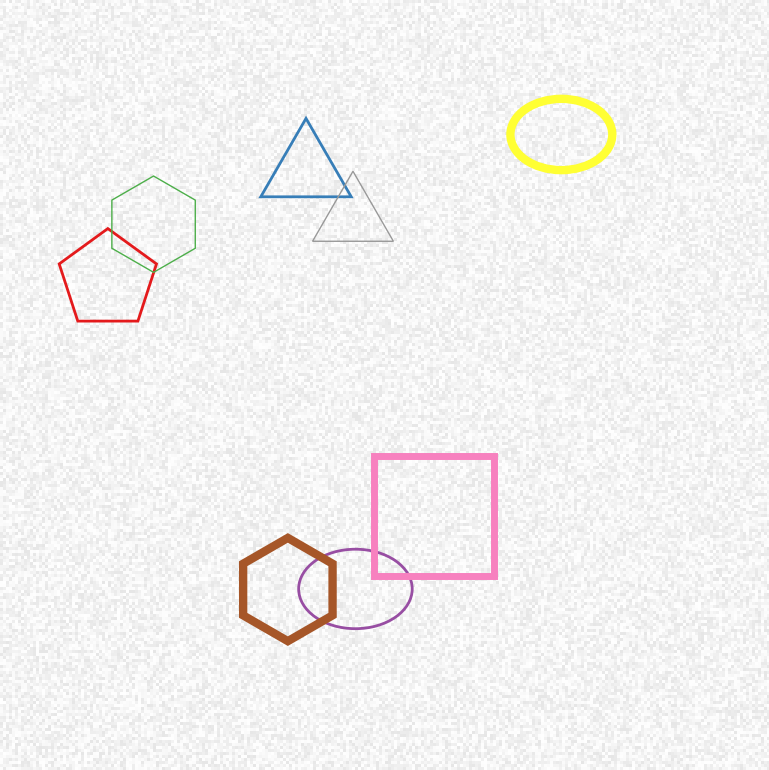[{"shape": "pentagon", "thickness": 1, "radius": 0.33, "center": [0.14, 0.637]}, {"shape": "triangle", "thickness": 1, "radius": 0.34, "center": [0.397, 0.778]}, {"shape": "hexagon", "thickness": 0.5, "radius": 0.31, "center": [0.199, 0.709]}, {"shape": "oval", "thickness": 1, "radius": 0.37, "center": [0.462, 0.235]}, {"shape": "oval", "thickness": 3, "radius": 0.33, "center": [0.729, 0.825]}, {"shape": "hexagon", "thickness": 3, "radius": 0.34, "center": [0.374, 0.234]}, {"shape": "square", "thickness": 2.5, "radius": 0.39, "center": [0.564, 0.33]}, {"shape": "triangle", "thickness": 0.5, "radius": 0.3, "center": [0.458, 0.717]}]